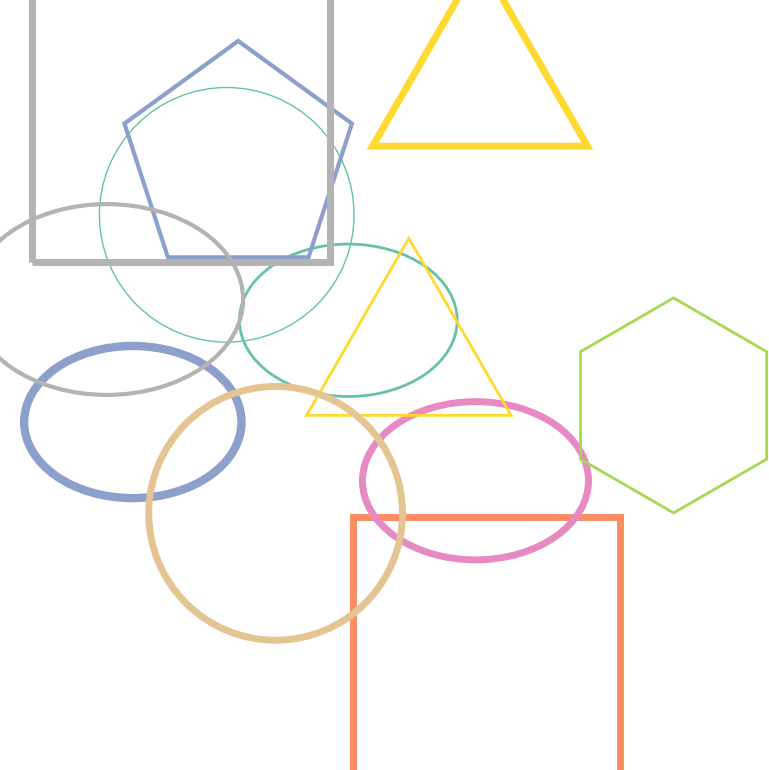[{"shape": "circle", "thickness": 0.5, "radius": 0.83, "center": [0.294, 0.721]}, {"shape": "oval", "thickness": 1, "radius": 0.71, "center": [0.452, 0.584]}, {"shape": "square", "thickness": 2.5, "radius": 0.87, "center": [0.632, 0.155]}, {"shape": "pentagon", "thickness": 1.5, "radius": 0.78, "center": [0.309, 0.791]}, {"shape": "oval", "thickness": 3, "radius": 0.71, "center": [0.172, 0.452]}, {"shape": "oval", "thickness": 2.5, "radius": 0.73, "center": [0.617, 0.376]}, {"shape": "hexagon", "thickness": 1, "radius": 0.7, "center": [0.875, 0.473]}, {"shape": "triangle", "thickness": 1, "radius": 0.77, "center": [0.531, 0.537]}, {"shape": "triangle", "thickness": 2.5, "radius": 0.81, "center": [0.623, 0.891]}, {"shape": "circle", "thickness": 2.5, "radius": 0.82, "center": [0.358, 0.333]}, {"shape": "oval", "thickness": 1.5, "radius": 0.88, "center": [0.139, 0.611]}, {"shape": "square", "thickness": 2.5, "radius": 0.97, "center": [0.235, 0.854]}]